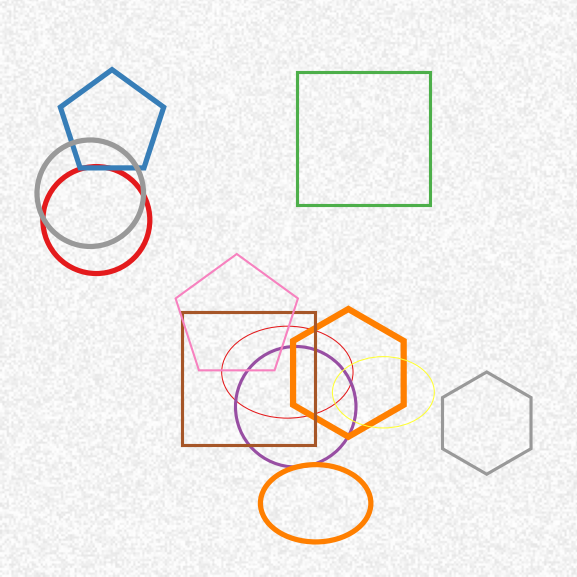[{"shape": "oval", "thickness": 0.5, "radius": 0.57, "center": [0.498, 0.355]}, {"shape": "circle", "thickness": 2.5, "radius": 0.46, "center": [0.167, 0.618]}, {"shape": "pentagon", "thickness": 2.5, "radius": 0.47, "center": [0.194, 0.784]}, {"shape": "square", "thickness": 1.5, "radius": 0.57, "center": [0.629, 0.759]}, {"shape": "circle", "thickness": 1.5, "radius": 0.52, "center": [0.512, 0.295]}, {"shape": "oval", "thickness": 2.5, "radius": 0.48, "center": [0.547, 0.128]}, {"shape": "hexagon", "thickness": 3, "radius": 0.55, "center": [0.603, 0.353]}, {"shape": "oval", "thickness": 0.5, "radius": 0.44, "center": [0.664, 0.32]}, {"shape": "square", "thickness": 1.5, "radius": 0.58, "center": [0.43, 0.344]}, {"shape": "pentagon", "thickness": 1, "radius": 0.56, "center": [0.41, 0.448]}, {"shape": "circle", "thickness": 2.5, "radius": 0.46, "center": [0.156, 0.665]}, {"shape": "hexagon", "thickness": 1.5, "radius": 0.44, "center": [0.843, 0.266]}]